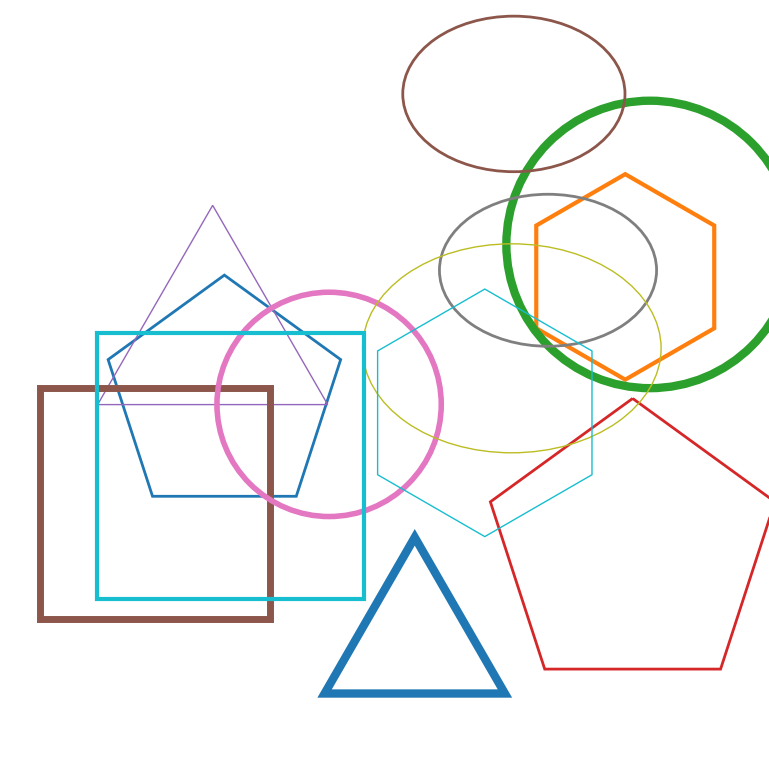[{"shape": "triangle", "thickness": 3, "radius": 0.68, "center": [0.539, 0.167]}, {"shape": "pentagon", "thickness": 1, "radius": 0.79, "center": [0.291, 0.484]}, {"shape": "hexagon", "thickness": 1.5, "radius": 0.67, "center": [0.812, 0.64]}, {"shape": "circle", "thickness": 3, "radius": 0.93, "center": [0.844, 0.683]}, {"shape": "pentagon", "thickness": 1, "radius": 0.97, "center": [0.822, 0.288]}, {"shape": "triangle", "thickness": 0.5, "radius": 0.86, "center": [0.276, 0.561]}, {"shape": "square", "thickness": 2.5, "radius": 0.75, "center": [0.202, 0.346]}, {"shape": "oval", "thickness": 1, "radius": 0.72, "center": [0.667, 0.878]}, {"shape": "circle", "thickness": 2, "radius": 0.73, "center": [0.427, 0.475]}, {"shape": "oval", "thickness": 1, "radius": 0.7, "center": [0.712, 0.649]}, {"shape": "oval", "thickness": 0.5, "radius": 0.97, "center": [0.665, 0.548]}, {"shape": "square", "thickness": 1.5, "radius": 0.87, "center": [0.3, 0.395]}, {"shape": "hexagon", "thickness": 0.5, "radius": 0.8, "center": [0.63, 0.464]}]